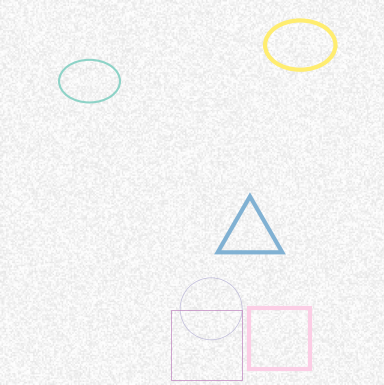[{"shape": "oval", "thickness": 1.5, "radius": 0.4, "center": [0.233, 0.789]}, {"shape": "circle", "thickness": 0.5, "radius": 0.4, "center": [0.548, 0.198]}, {"shape": "triangle", "thickness": 3, "radius": 0.48, "center": [0.649, 0.393]}, {"shape": "square", "thickness": 3, "radius": 0.4, "center": [0.725, 0.12]}, {"shape": "square", "thickness": 0.5, "radius": 0.46, "center": [0.537, 0.104]}, {"shape": "oval", "thickness": 3, "radius": 0.46, "center": [0.78, 0.883]}]